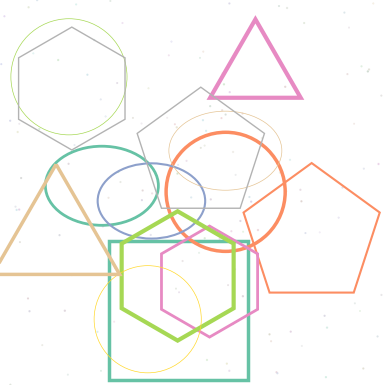[{"shape": "oval", "thickness": 2, "radius": 0.73, "center": [0.265, 0.518]}, {"shape": "square", "thickness": 2.5, "radius": 0.9, "center": [0.463, 0.193]}, {"shape": "circle", "thickness": 2.5, "radius": 0.77, "center": [0.586, 0.502]}, {"shape": "pentagon", "thickness": 1.5, "radius": 0.93, "center": [0.809, 0.39]}, {"shape": "oval", "thickness": 1.5, "radius": 0.7, "center": [0.393, 0.478]}, {"shape": "triangle", "thickness": 3, "radius": 0.68, "center": [0.663, 0.814]}, {"shape": "hexagon", "thickness": 2, "radius": 0.72, "center": [0.544, 0.269]}, {"shape": "circle", "thickness": 0.5, "radius": 0.75, "center": [0.179, 0.801]}, {"shape": "hexagon", "thickness": 3, "radius": 0.84, "center": [0.461, 0.283]}, {"shape": "circle", "thickness": 0.5, "radius": 0.7, "center": [0.384, 0.171]}, {"shape": "triangle", "thickness": 2.5, "radius": 0.95, "center": [0.146, 0.383]}, {"shape": "oval", "thickness": 0.5, "radius": 0.73, "center": [0.585, 0.609]}, {"shape": "pentagon", "thickness": 1, "radius": 0.87, "center": [0.522, 0.6]}, {"shape": "hexagon", "thickness": 1, "radius": 0.8, "center": [0.187, 0.77]}]